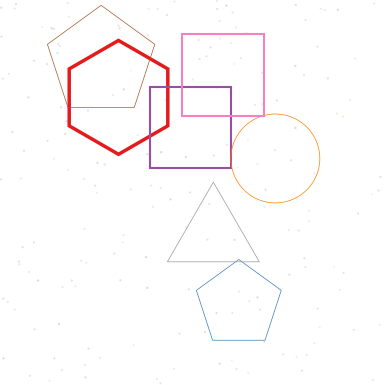[{"shape": "hexagon", "thickness": 2.5, "radius": 0.74, "center": [0.308, 0.747]}, {"shape": "pentagon", "thickness": 0.5, "radius": 0.58, "center": [0.62, 0.21]}, {"shape": "square", "thickness": 1.5, "radius": 0.53, "center": [0.494, 0.669]}, {"shape": "circle", "thickness": 0.5, "radius": 0.58, "center": [0.715, 0.588]}, {"shape": "pentagon", "thickness": 0.5, "radius": 0.73, "center": [0.263, 0.84]}, {"shape": "square", "thickness": 1.5, "radius": 0.53, "center": [0.579, 0.806]}, {"shape": "triangle", "thickness": 0.5, "radius": 0.69, "center": [0.554, 0.389]}]